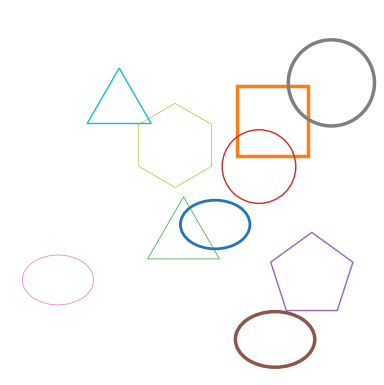[{"shape": "oval", "thickness": 2, "radius": 0.45, "center": [0.559, 0.417]}, {"shape": "square", "thickness": 2.5, "radius": 0.46, "center": [0.708, 0.685]}, {"shape": "triangle", "thickness": 0.5, "radius": 0.54, "center": [0.477, 0.381]}, {"shape": "circle", "thickness": 1, "radius": 0.48, "center": [0.673, 0.567]}, {"shape": "pentagon", "thickness": 1, "radius": 0.56, "center": [0.81, 0.284]}, {"shape": "oval", "thickness": 2.5, "radius": 0.52, "center": [0.714, 0.118]}, {"shape": "oval", "thickness": 0.5, "radius": 0.46, "center": [0.151, 0.273]}, {"shape": "circle", "thickness": 2.5, "radius": 0.56, "center": [0.861, 0.785]}, {"shape": "hexagon", "thickness": 0.5, "radius": 0.55, "center": [0.455, 0.622]}, {"shape": "triangle", "thickness": 1, "radius": 0.48, "center": [0.31, 0.727]}]